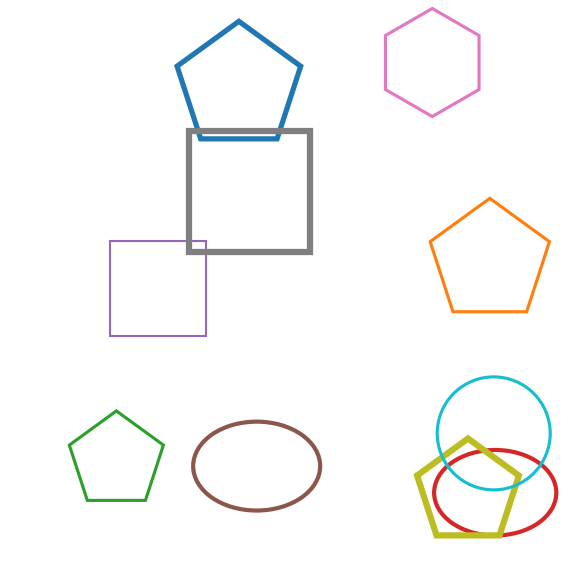[{"shape": "pentagon", "thickness": 2.5, "radius": 0.56, "center": [0.414, 0.85]}, {"shape": "pentagon", "thickness": 1.5, "radius": 0.54, "center": [0.848, 0.547]}, {"shape": "pentagon", "thickness": 1.5, "radius": 0.43, "center": [0.202, 0.202]}, {"shape": "oval", "thickness": 2, "radius": 0.53, "center": [0.857, 0.146]}, {"shape": "square", "thickness": 1, "radius": 0.41, "center": [0.273, 0.5]}, {"shape": "oval", "thickness": 2, "radius": 0.55, "center": [0.444, 0.192]}, {"shape": "hexagon", "thickness": 1.5, "radius": 0.47, "center": [0.748, 0.891]}, {"shape": "square", "thickness": 3, "radius": 0.53, "center": [0.432, 0.668]}, {"shape": "pentagon", "thickness": 3, "radius": 0.46, "center": [0.81, 0.147]}, {"shape": "circle", "thickness": 1.5, "radius": 0.49, "center": [0.855, 0.249]}]